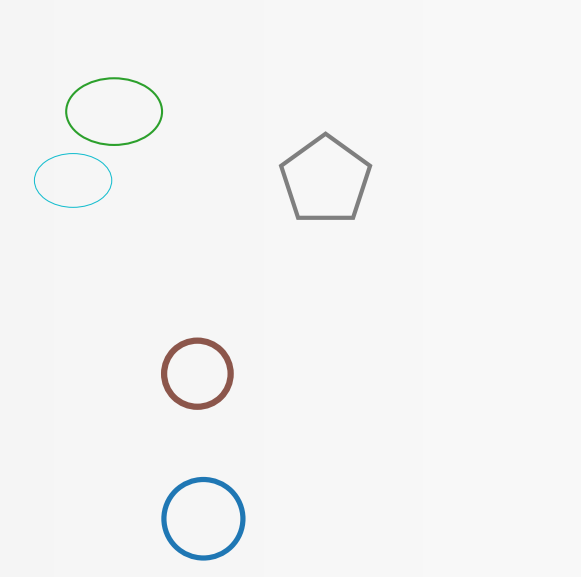[{"shape": "circle", "thickness": 2.5, "radius": 0.34, "center": [0.35, 0.101]}, {"shape": "oval", "thickness": 1, "radius": 0.41, "center": [0.196, 0.806]}, {"shape": "circle", "thickness": 3, "radius": 0.29, "center": [0.34, 0.352]}, {"shape": "pentagon", "thickness": 2, "radius": 0.4, "center": [0.56, 0.687]}, {"shape": "oval", "thickness": 0.5, "radius": 0.33, "center": [0.126, 0.687]}]